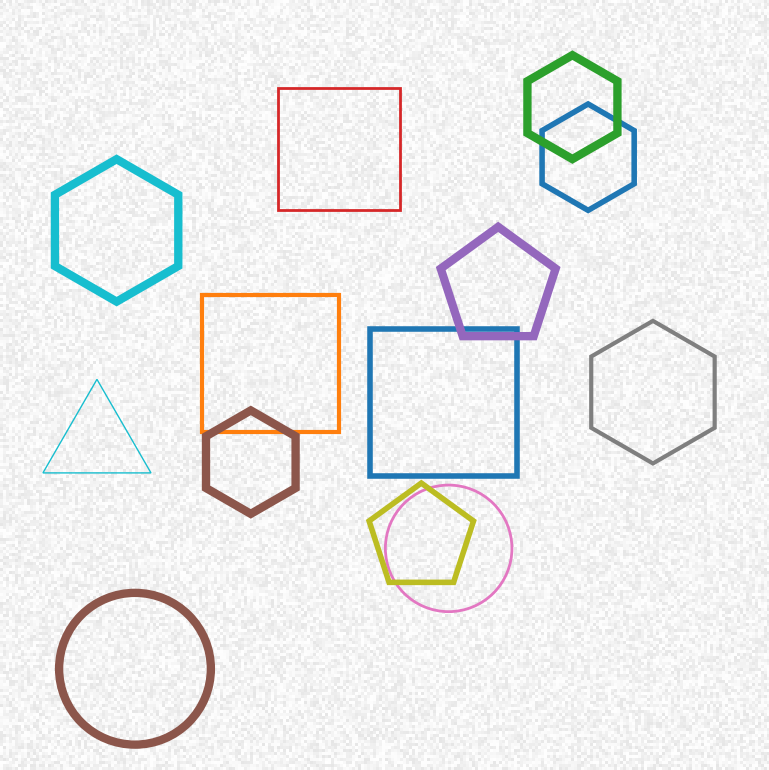[{"shape": "square", "thickness": 2, "radius": 0.48, "center": [0.576, 0.477]}, {"shape": "hexagon", "thickness": 2, "radius": 0.35, "center": [0.764, 0.796]}, {"shape": "square", "thickness": 1.5, "radius": 0.44, "center": [0.351, 0.528]}, {"shape": "hexagon", "thickness": 3, "radius": 0.34, "center": [0.743, 0.861]}, {"shape": "square", "thickness": 1, "radius": 0.4, "center": [0.44, 0.806]}, {"shape": "pentagon", "thickness": 3, "radius": 0.39, "center": [0.647, 0.627]}, {"shape": "circle", "thickness": 3, "radius": 0.49, "center": [0.175, 0.131]}, {"shape": "hexagon", "thickness": 3, "radius": 0.34, "center": [0.326, 0.4]}, {"shape": "circle", "thickness": 1, "radius": 0.41, "center": [0.583, 0.288]}, {"shape": "hexagon", "thickness": 1.5, "radius": 0.46, "center": [0.848, 0.491]}, {"shape": "pentagon", "thickness": 2, "radius": 0.36, "center": [0.547, 0.301]}, {"shape": "hexagon", "thickness": 3, "radius": 0.46, "center": [0.151, 0.701]}, {"shape": "triangle", "thickness": 0.5, "radius": 0.41, "center": [0.126, 0.426]}]